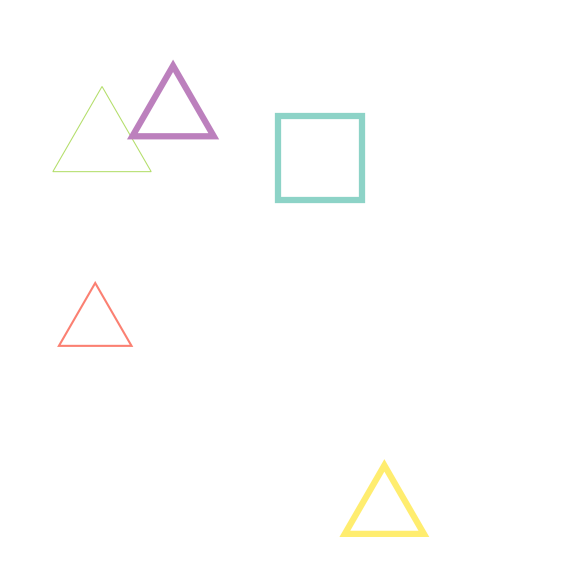[{"shape": "square", "thickness": 3, "radius": 0.36, "center": [0.555, 0.726]}, {"shape": "triangle", "thickness": 1, "radius": 0.36, "center": [0.165, 0.437]}, {"shape": "triangle", "thickness": 0.5, "radius": 0.49, "center": [0.177, 0.751]}, {"shape": "triangle", "thickness": 3, "radius": 0.41, "center": [0.3, 0.804]}, {"shape": "triangle", "thickness": 3, "radius": 0.4, "center": [0.666, 0.114]}]